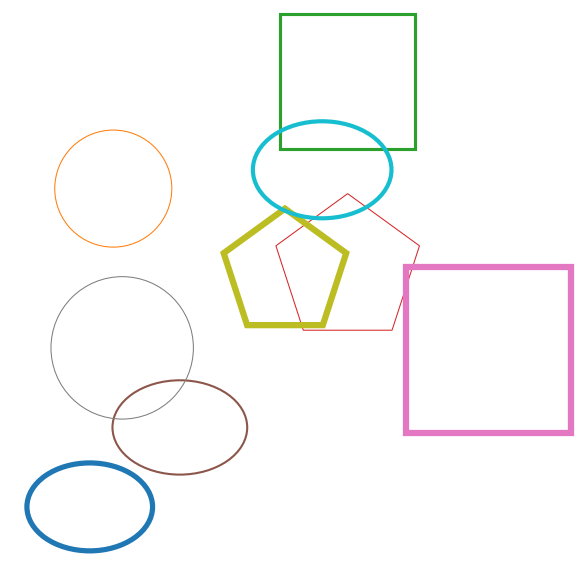[{"shape": "oval", "thickness": 2.5, "radius": 0.54, "center": [0.155, 0.121]}, {"shape": "circle", "thickness": 0.5, "radius": 0.51, "center": [0.196, 0.673]}, {"shape": "square", "thickness": 1.5, "radius": 0.59, "center": [0.601, 0.858]}, {"shape": "pentagon", "thickness": 0.5, "radius": 0.65, "center": [0.602, 0.533]}, {"shape": "oval", "thickness": 1, "radius": 0.58, "center": [0.311, 0.259]}, {"shape": "square", "thickness": 3, "radius": 0.72, "center": [0.846, 0.393]}, {"shape": "circle", "thickness": 0.5, "radius": 0.62, "center": [0.212, 0.397]}, {"shape": "pentagon", "thickness": 3, "radius": 0.56, "center": [0.493, 0.526]}, {"shape": "oval", "thickness": 2, "radius": 0.6, "center": [0.558, 0.705]}]